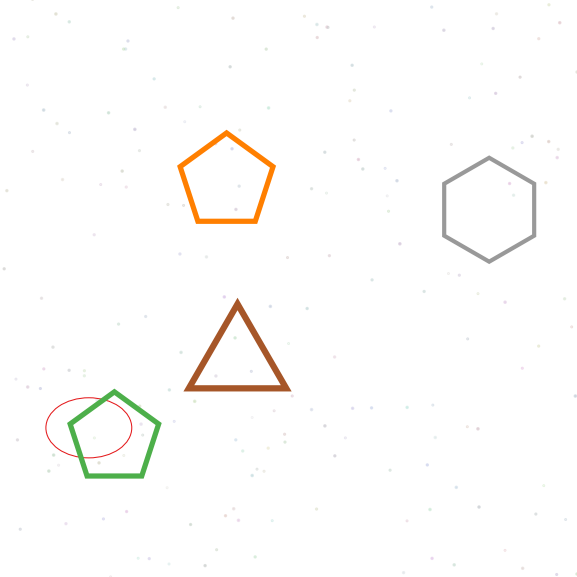[{"shape": "oval", "thickness": 0.5, "radius": 0.37, "center": [0.154, 0.258]}, {"shape": "pentagon", "thickness": 2.5, "radius": 0.4, "center": [0.198, 0.24]}, {"shape": "pentagon", "thickness": 2.5, "radius": 0.42, "center": [0.392, 0.684]}, {"shape": "triangle", "thickness": 3, "radius": 0.49, "center": [0.411, 0.375]}, {"shape": "hexagon", "thickness": 2, "radius": 0.45, "center": [0.847, 0.636]}]